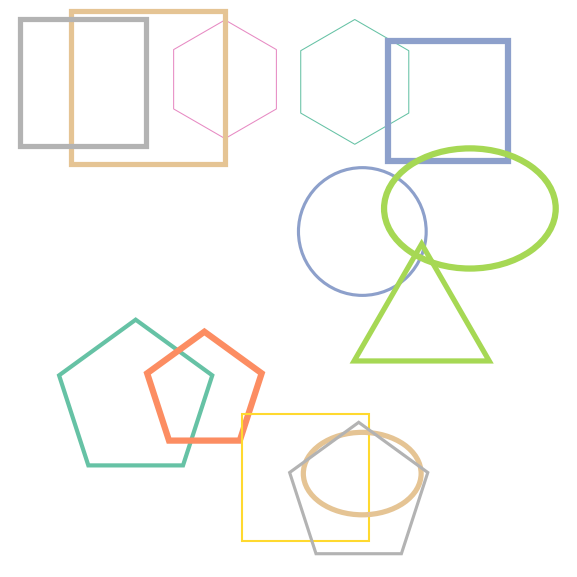[{"shape": "hexagon", "thickness": 0.5, "radius": 0.54, "center": [0.614, 0.857]}, {"shape": "pentagon", "thickness": 2, "radius": 0.7, "center": [0.235, 0.306]}, {"shape": "pentagon", "thickness": 3, "radius": 0.52, "center": [0.354, 0.321]}, {"shape": "square", "thickness": 3, "radius": 0.52, "center": [0.776, 0.824]}, {"shape": "circle", "thickness": 1.5, "radius": 0.55, "center": [0.627, 0.598]}, {"shape": "hexagon", "thickness": 0.5, "radius": 0.51, "center": [0.39, 0.862]}, {"shape": "oval", "thickness": 3, "radius": 0.74, "center": [0.814, 0.638]}, {"shape": "triangle", "thickness": 2.5, "radius": 0.68, "center": [0.73, 0.442]}, {"shape": "square", "thickness": 1, "radius": 0.55, "center": [0.529, 0.172]}, {"shape": "oval", "thickness": 2.5, "radius": 0.51, "center": [0.627, 0.179]}, {"shape": "square", "thickness": 2.5, "radius": 0.66, "center": [0.256, 0.847]}, {"shape": "pentagon", "thickness": 1.5, "radius": 0.63, "center": [0.621, 0.142]}, {"shape": "square", "thickness": 2.5, "radius": 0.55, "center": [0.144, 0.857]}]